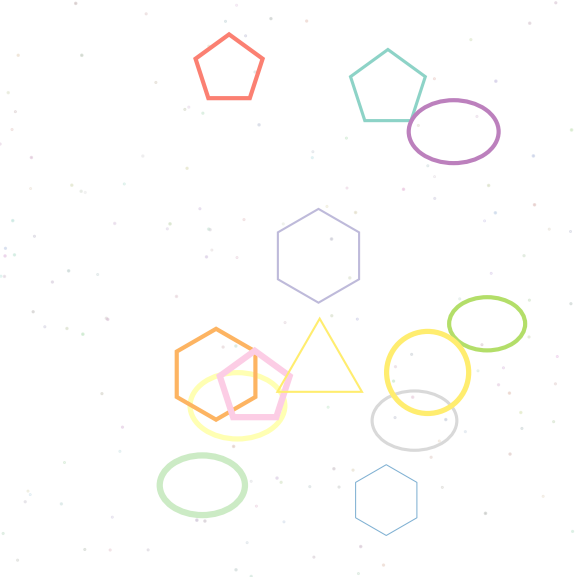[{"shape": "pentagon", "thickness": 1.5, "radius": 0.34, "center": [0.672, 0.845]}, {"shape": "oval", "thickness": 2.5, "radius": 0.41, "center": [0.411, 0.296]}, {"shape": "hexagon", "thickness": 1, "radius": 0.41, "center": [0.551, 0.556]}, {"shape": "pentagon", "thickness": 2, "radius": 0.31, "center": [0.397, 0.879]}, {"shape": "hexagon", "thickness": 0.5, "radius": 0.31, "center": [0.669, 0.133]}, {"shape": "hexagon", "thickness": 2, "radius": 0.39, "center": [0.374, 0.351]}, {"shape": "oval", "thickness": 2, "radius": 0.33, "center": [0.844, 0.438]}, {"shape": "pentagon", "thickness": 3, "radius": 0.32, "center": [0.441, 0.328]}, {"shape": "oval", "thickness": 1.5, "radius": 0.37, "center": [0.718, 0.271]}, {"shape": "oval", "thickness": 2, "radius": 0.39, "center": [0.786, 0.771]}, {"shape": "oval", "thickness": 3, "radius": 0.37, "center": [0.35, 0.159]}, {"shape": "triangle", "thickness": 1, "radius": 0.42, "center": [0.554, 0.363]}, {"shape": "circle", "thickness": 2.5, "radius": 0.36, "center": [0.741, 0.354]}]